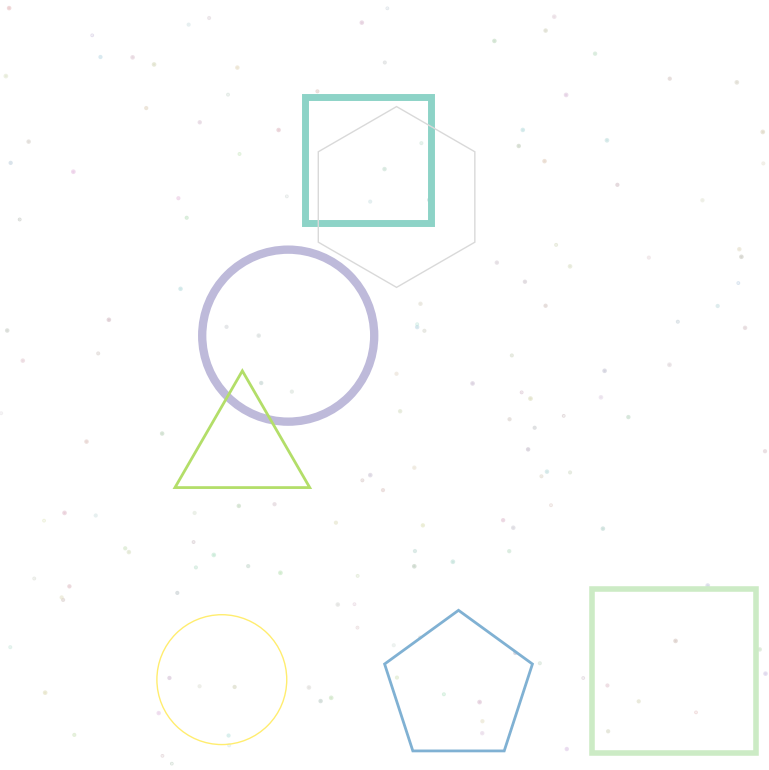[{"shape": "square", "thickness": 2.5, "radius": 0.41, "center": [0.478, 0.792]}, {"shape": "circle", "thickness": 3, "radius": 0.56, "center": [0.374, 0.564]}, {"shape": "pentagon", "thickness": 1, "radius": 0.5, "center": [0.595, 0.106]}, {"shape": "triangle", "thickness": 1, "radius": 0.51, "center": [0.315, 0.417]}, {"shape": "hexagon", "thickness": 0.5, "radius": 0.59, "center": [0.515, 0.744]}, {"shape": "square", "thickness": 2, "radius": 0.53, "center": [0.875, 0.129]}, {"shape": "circle", "thickness": 0.5, "radius": 0.42, "center": [0.288, 0.117]}]